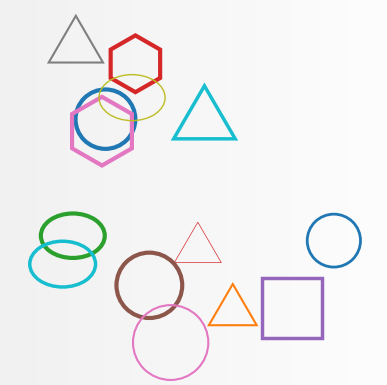[{"shape": "circle", "thickness": 3, "radius": 0.39, "center": [0.272, 0.691]}, {"shape": "circle", "thickness": 2, "radius": 0.34, "center": [0.862, 0.375]}, {"shape": "triangle", "thickness": 1.5, "radius": 0.36, "center": [0.601, 0.191]}, {"shape": "oval", "thickness": 3, "radius": 0.41, "center": [0.188, 0.388]}, {"shape": "triangle", "thickness": 0.5, "radius": 0.35, "center": [0.51, 0.353]}, {"shape": "hexagon", "thickness": 3, "radius": 0.37, "center": [0.349, 0.834]}, {"shape": "square", "thickness": 2.5, "radius": 0.39, "center": [0.754, 0.2]}, {"shape": "circle", "thickness": 3, "radius": 0.42, "center": [0.385, 0.259]}, {"shape": "circle", "thickness": 1.5, "radius": 0.49, "center": [0.44, 0.11]}, {"shape": "hexagon", "thickness": 3, "radius": 0.45, "center": [0.263, 0.659]}, {"shape": "triangle", "thickness": 1.5, "radius": 0.4, "center": [0.196, 0.878]}, {"shape": "oval", "thickness": 1, "radius": 0.43, "center": [0.341, 0.746]}, {"shape": "triangle", "thickness": 2.5, "radius": 0.46, "center": [0.528, 0.685]}, {"shape": "oval", "thickness": 2.5, "radius": 0.42, "center": [0.162, 0.314]}]